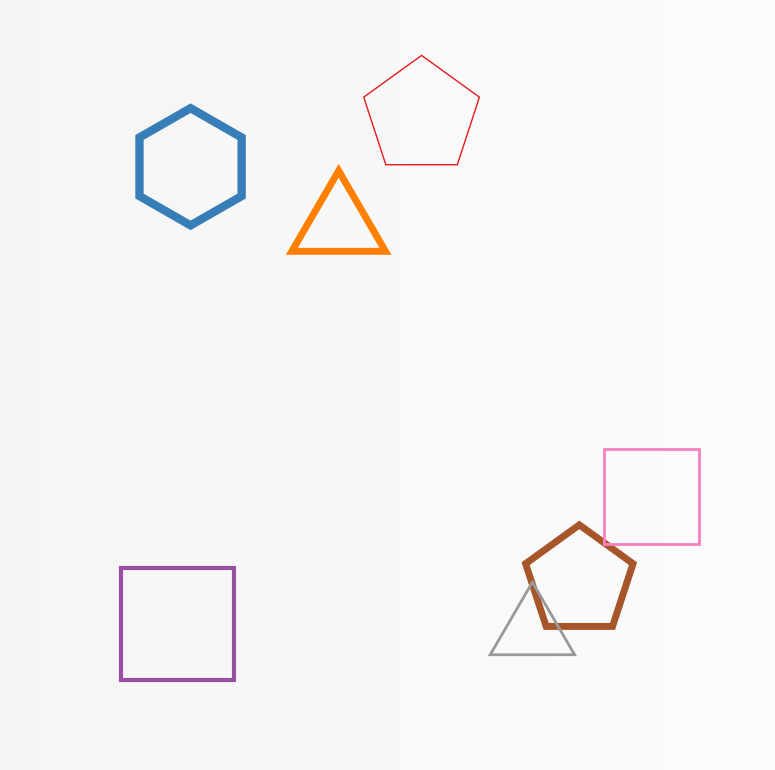[{"shape": "pentagon", "thickness": 0.5, "radius": 0.39, "center": [0.544, 0.85]}, {"shape": "hexagon", "thickness": 3, "radius": 0.38, "center": [0.246, 0.783]}, {"shape": "square", "thickness": 1.5, "radius": 0.37, "center": [0.229, 0.19]}, {"shape": "triangle", "thickness": 2.5, "radius": 0.35, "center": [0.437, 0.708]}, {"shape": "pentagon", "thickness": 2.5, "radius": 0.36, "center": [0.748, 0.245]}, {"shape": "square", "thickness": 1, "radius": 0.31, "center": [0.84, 0.355]}, {"shape": "triangle", "thickness": 1, "radius": 0.31, "center": [0.687, 0.181]}]